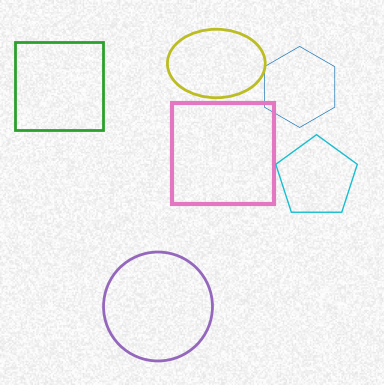[{"shape": "hexagon", "thickness": 0.5, "radius": 0.53, "center": [0.778, 0.774]}, {"shape": "square", "thickness": 2, "radius": 0.57, "center": [0.154, 0.777]}, {"shape": "circle", "thickness": 2, "radius": 0.71, "center": [0.41, 0.204]}, {"shape": "square", "thickness": 3, "radius": 0.66, "center": [0.579, 0.601]}, {"shape": "oval", "thickness": 2, "radius": 0.64, "center": [0.562, 0.835]}, {"shape": "pentagon", "thickness": 1, "radius": 0.56, "center": [0.822, 0.539]}]